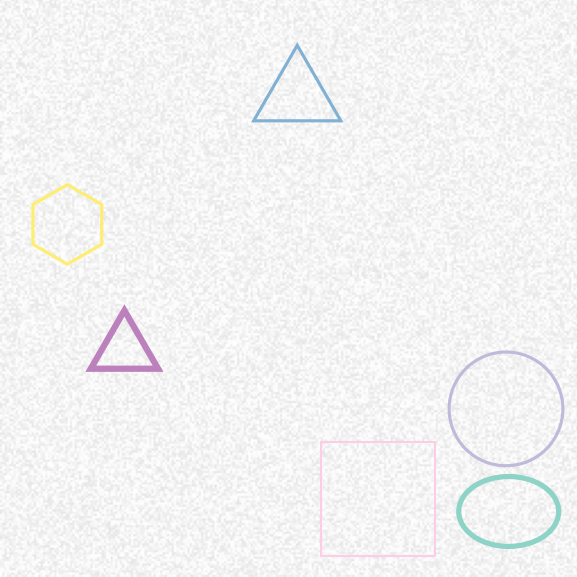[{"shape": "oval", "thickness": 2.5, "radius": 0.43, "center": [0.881, 0.113]}, {"shape": "circle", "thickness": 1.5, "radius": 0.49, "center": [0.876, 0.291]}, {"shape": "triangle", "thickness": 1.5, "radius": 0.44, "center": [0.515, 0.834]}, {"shape": "square", "thickness": 1, "radius": 0.49, "center": [0.655, 0.135]}, {"shape": "triangle", "thickness": 3, "radius": 0.34, "center": [0.215, 0.394]}, {"shape": "hexagon", "thickness": 1.5, "radius": 0.34, "center": [0.117, 0.611]}]